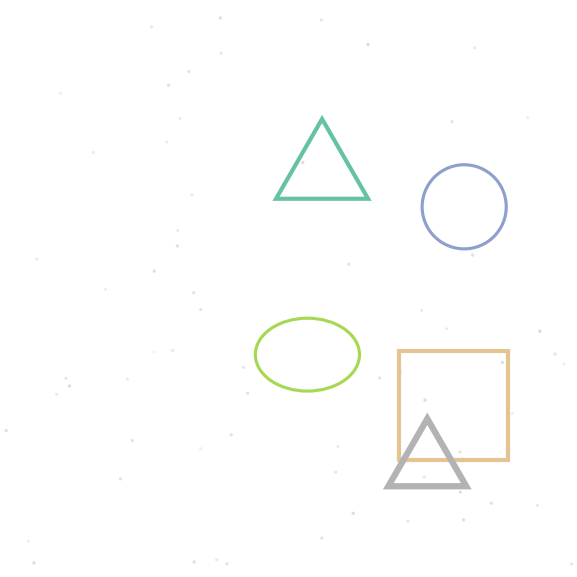[{"shape": "triangle", "thickness": 2, "radius": 0.46, "center": [0.558, 0.701]}, {"shape": "circle", "thickness": 1.5, "radius": 0.36, "center": [0.804, 0.641]}, {"shape": "oval", "thickness": 1.5, "radius": 0.45, "center": [0.532, 0.385]}, {"shape": "square", "thickness": 2, "radius": 0.47, "center": [0.786, 0.297]}, {"shape": "triangle", "thickness": 3, "radius": 0.39, "center": [0.74, 0.196]}]